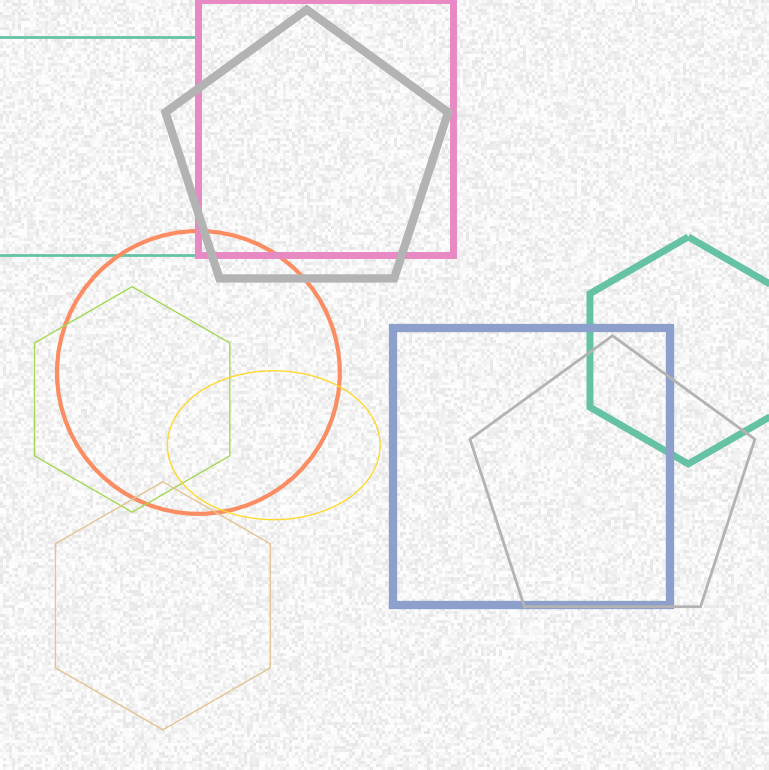[{"shape": "hexagon", "thickness": 2.5, "radius": 0.74, "center": [0.894, 0.545]}, {"shape": "square", "thickness": 1, "radius": 0.71, "center": [0.114, 0.81]}, {"shape": "circle", "thickness": 1.5, "radius": 0.92, "center": [0.258, 0.516]}, {"shape": "square", "thickness": 3, "radius": 0.9, "center": [0.69, 0.394]}, {"shape": "square", "thickness": 2.5, "radius": 0.83, "center": [0.423, 0.835]}, {"shape": "hexagon", "thickness": 0.5, "radius": 0.73, "center": [0.172, 0.481]}, {"shape": "oval", "thickness": 0.5, "radius": 0.69, "center": [0.356, 0.422]}, {"shape": "hexagon", "thickness": 0.5, "radius": 0.81, "center": [0.212, 0.213]}, {"shape": "pentagon", "thickness": 3, "radius": 0.96, "center": [0.398, 0.795]}, {"shape": "pentagon", "thickness": 1, "radius": 0.97, "center": [0.795, 0.369]}]